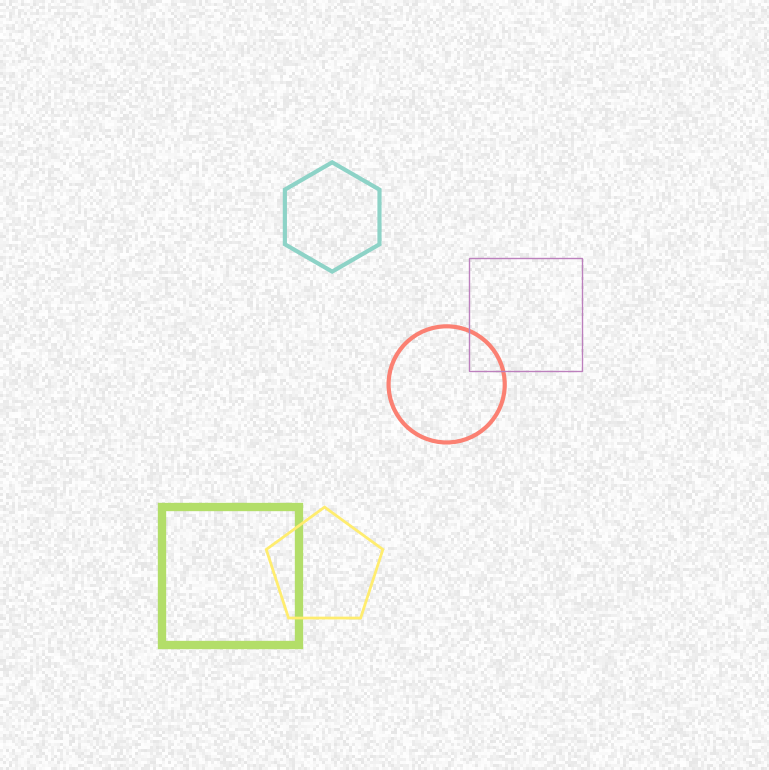[{"shape": "hexagon", "thickness": 1.5, "radius": 0.35, "center": [0.431, 0.718]}, {"shape": "circle", "thickness": 1.5, "radius": 0.38, "center": [0.58, 0.501]}, {"shape": "square", "thickness": 3, "radius": 0.45, "center": [0.299, 0.252]}, {"shape": "square", "thickness": 0.5, "radius": 0.37, "center": [0.682, 0.592]}, {"shape": "pentagon", "thickness": 1, "radius": 0.4, "center": [0.422, 0.262]}]